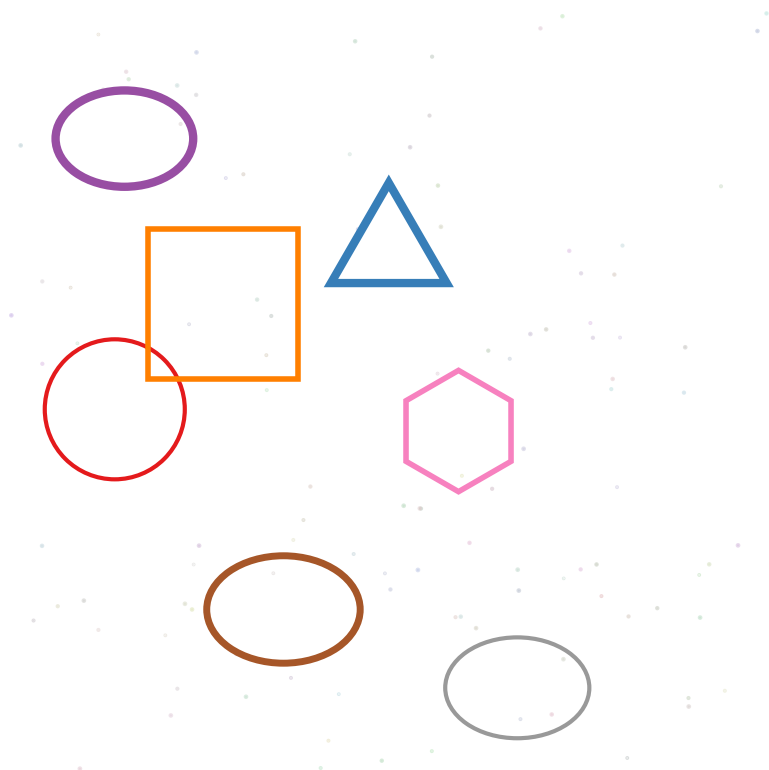[{"shape": "circle", "thickness": 1.5, "radius": 0.45, "center": [0.149, 0.468]}, {"shape": "triangle", "thickness": 3, "radius": 0.43, "center": [0.505, 0.676]}, {"shape": "oval", "thickness": 3, "radius": 0.45, "center": [0.162, 0.82]}, {"shape": "square", "thickness": 2, "radius": 0.49, "center": [0.289, 0.605]}, {"shape": "oval", "thickness": 2.5, "radius": 0.5, "center": [0.368, 0.208]}, {"shape": "hexagon", "thickness": 2, "radius": 0.39, "center": [0.595, 0.44]}, {"shape": "oval", "thickness": 1.5, "radius": 0.47, "center": [0.672, 0.107]}]